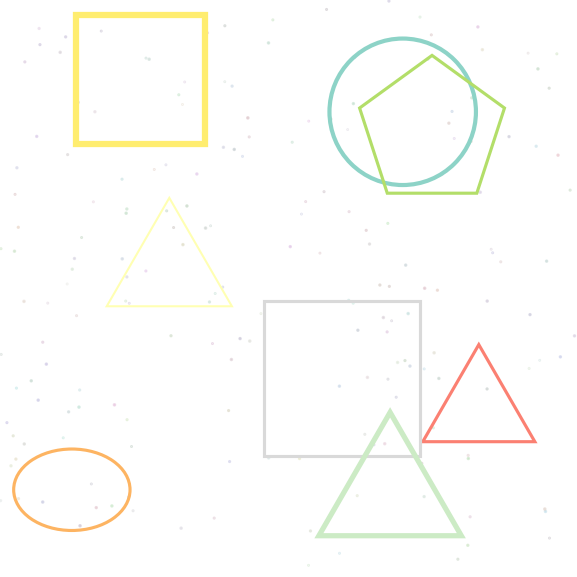[{"shape": "circle", "thickness": 2, "radius": 0.63, "center": [0.697, 0.806]}, {"shape": "triangle", "thickness": 1, "radius": 0.63, "center": [0.293, 0.531]}, {"shape": "triangle", "thickness": 1.5, "radius": 0.56, "center": [0.829, 0.29]}, {"shape": "oval", "thickness": 1.5, "radius": 0.5, "center": [0.124, 0.151]}, {"shape": "pentagon", "thickness": 1.5, "radius": 0.66, "center": [0.748, 0.771]}, {"shape": "square", "thickness": 1.5, "radius": 0.67, "center": [0.592, 0.344]}, {"shape": "triangle", "thickness": 2.5, "radius": 0.71, "center": [0.676, 0.143]}, {"shape": "square", "thickness": 3, "radius": 0.56, "center": [0.243, 0.861]}]